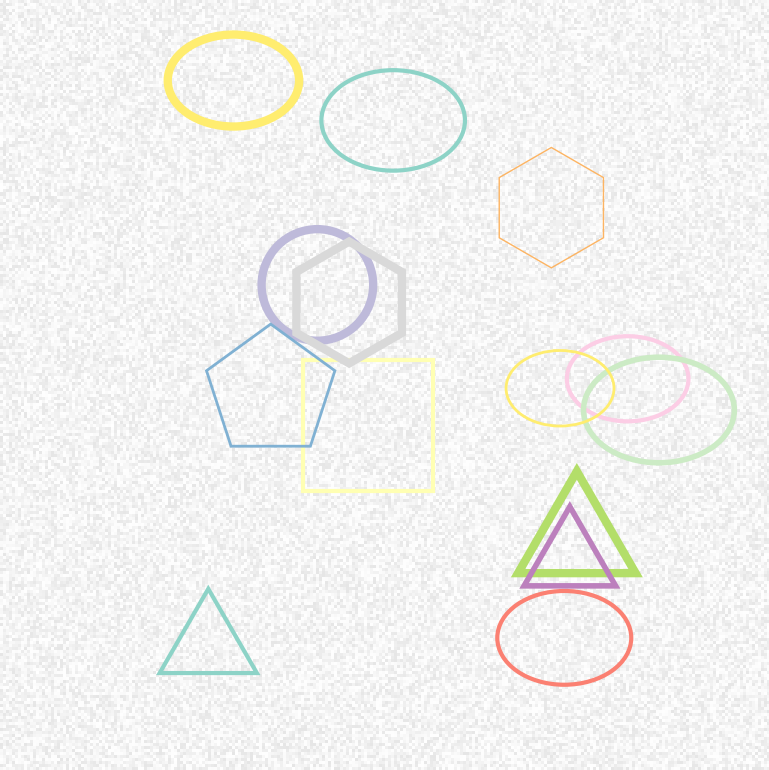[{"shape": "triangle", "thickness": 1.5, "radius": 0.36, "center": [0.27, 0.162]}, {"shape": "oval", "thickness": 1.5, "radius": 0.47, "center": [0.511, 0.844]}, {"shape": "square", "thickness": 1.5, "radius": 0.42, "center": [0.478, 0.448]}, {"shape": "circle", "thickness": 3, "radius": 0.36, "center": [0.412, 0.63]}, {"shape": "oval", "thickness": 1.5, "radius": 0.43, "center": [0.733, 0.172]}, {"shape": "pentagon", "thickness": 1, "radius": 0.44, "center": [0.352, 0.491]}, {"shape": "hexagon", "thickness": 0.5, "radius": 0.39, "center": [0.716, 0.73]}, {"shape": "triangle", "thickness": 3, "radius": 0.44, "center": [0.749, 0.3]}, {"shape": "oval", "thickness": 1.5, "radius": 0.39, "center": [0.815, 0.508]}, {"shape": "hexagon", "thickness": 3, "radius": 0.4, "center": [0.453, 0.607]}, {"shape": "triangle", "thickness": 2, "radius": 0.34, "center": [0.74, 0.273]}, {"shape": "oval", "thickness": 2, "radius": 0.49, "center": [0.856, 0.468]}, {"shape": "oval", "thickness": 1, "radius": 0.35, "center": [0.727, 0.496]}, {"shape": "oval", "thickness": 3, "radius": 0.43, "center": [0.303, 0.895]}]